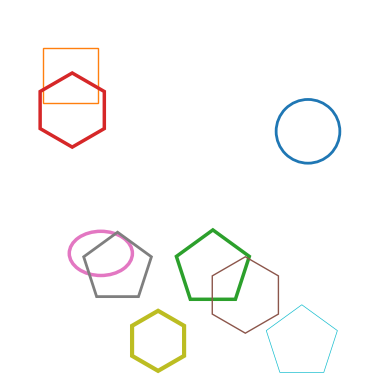[{"shape": "circle", "thickness": 2, "radius": 0.41, "center": [0.8, 0.659]}, {"shape": "square", "thickness": 1, "radius": 0.36, "center": [0.184, 0.803]}, {"shape": "pentagon", "thickness": 2.5, "radius": 0.5, "center": [0.553, 0.303]}, {"shape": "hexagon", "thickness": 2.5, "radius": 0.48, "center": [0.188, 0.714]}, {"shape": "hexagon", "thickness": 1, "radius": 0.5, "center": [0.637, 0.234]}, {"shape": "oval", "thickness": 2.5, "radius": 0.41, "center": [0.262, 0.342]}, {"shape": "pentagon", "thickness": 2, "radius": 0.46, "center": [0.305, 0.304]}, {"shape": "hexagon", "thickness": 3, "radius": 0.39, "center": [0.411, 0.115]}, {"shape": "pentagon", "thickness": 0.5, "radius": 0.49, "center": [0.784, 0.111]}]